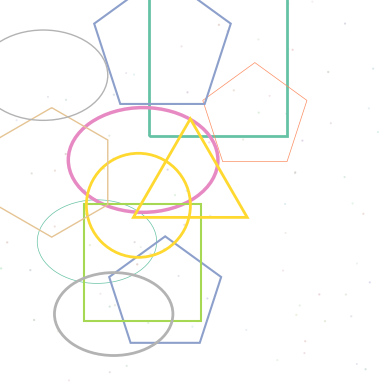[{"shape": "square", "thickness": 2, "radius": 0.9, "center": [0.567, 0.825]}, {"shape": "oval", "thickness": 0.5, "radius": 0.78, "center": [0.252, 0.372]}, {"shape": "pentagon", "thickness": 0.5, "radius": 0.71, "center": [0.662, 0.695]}, {"shape": "pentagon", "thickness": 1.5, "radius": 0.76, "center": [0.429, 0.233]}, {"shape": "pentagon", "thickness": 1.5, "radius": 0.93, "center": [0.422, 0.881]}, {"shape": "oval", "thickness": 2.5, "radius": 0.97, "center": [0.372, 0.585]}, {"shape": "square", "thickness": 1.5, "radius": 0.76, "center": [0.37, 0.317]}, {"shape": "circle", "thickness": 2, "radius": 0.68, "center": [0.359, 0.467]}, {"shape": "triangle", "thickness": 2, "radius": 0.85, "center": [0.494, 0.521]}, {"shape": "hexagon", "thickness": 1, "radius": 0.84, "center": [0.134, 0.552]}, {"shape": "oval", "thickness": 2, "radius": 0.77, "center": [0.295, 0.184]}, {"shape": "oval", "thickness": 1, "radius": 0.84, "center": [0.112, 0.805]}]